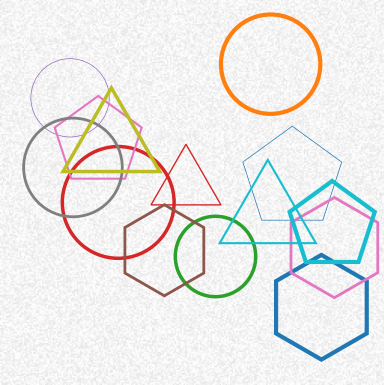[{"shape": "hexagon", "thickness": 3, "radius": 0.68, "center": [0.835, 0.202]}, {"shape": "pentagon", "thickness": 0.5, "radius": 0.67, "center": [0.759, 0.537]}, {"shape": "circle", "thickness": 3, "radius": 0.65, "center": [0.703, 0.833]}, {"shape": "circle", "thickness": 2.5, "radius": 0.52, "center": [0.56, 0.334]}, {"shape": "triangle", "thickness": 1, "radius": 0.52, "center": [0.483, 0.52]}, {"shape": "circle", "thickness": 2.5, "radius": 0.73, "center": [0.307, 0.474]}, {"shape": "circle", "thickness": 0.5, "radius": 0.51, "center": [0.182, 0.746]}, {"shape": "hexagon", "thickness": 2, "radius": 0.59, "center": [0.427, 0.35]}, {"shape": "hexagon", "thickness": 2, "radius": 0.65, "center": [0.869, 0.357]}, {"shape": "pentagon", "thickness": 1.5, "radius": 0.59, "center": [0.255, 0.632]}, {"shape": "circle", "thickness": 2, "radius": 0.64, "center": [0.189, 0.565]}, {"shape": "triangle", "thickness": 2.5, "radius": 0.72, "center": [0.289, 0.627]}, {"shape": "pentagon", "thickness": 3, "radius": 0.58, "center": [0.863, 0.414]}, {"shape": "triangle", "thickness": 1.5, "radius": 0.72, "center": [0.696, 0.441]}]